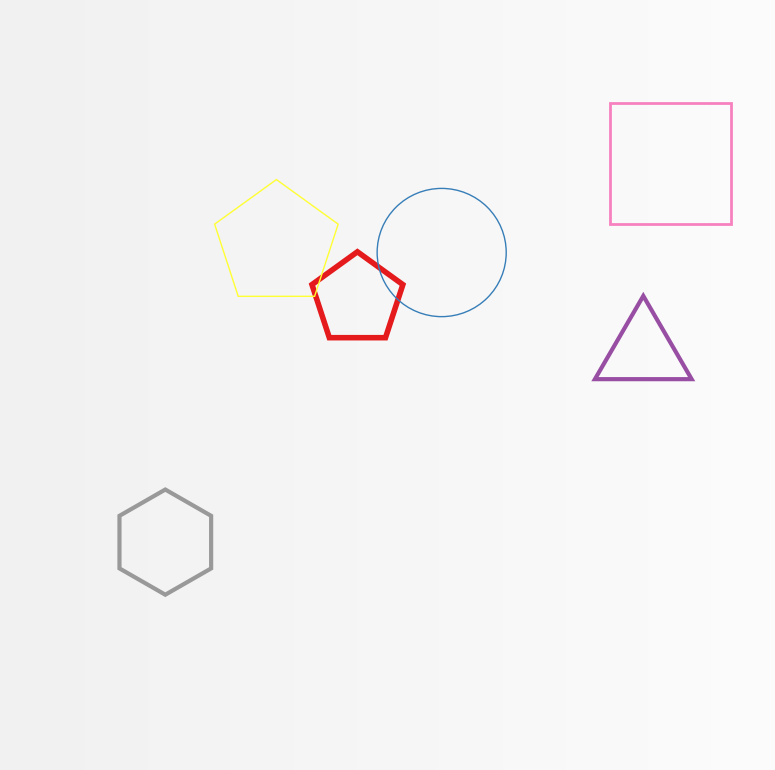[{"shape": "pentagon", "thickness": 2, "radius": 0.31, "center": [0.461, 0.611]}, {"shape": "circle", "thickness": 0.5, "radius": 0.42, "center": [0.57, 0.672]}, {"shape": "triangle", "thickness": 1.5, "radius": 0.36, "center": [0.83, 0.544]}, {"shape": "pentagon", "thickness": 0.5, "radius": 0.42, "center": [0.357, 0.683]}, {"shape": "square", "thickness": 1, "radius": 0.39, "center": [0.865, 0.788]}, {"shape": "hexagon", "thickness": 1.5, "radius": 0.34, "center": [0.213, 0.296]}]